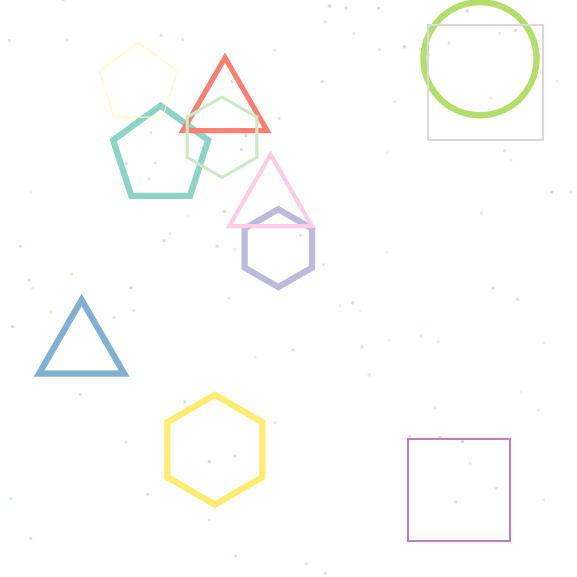[{"shape": "pentagon", "thickness": 3, "radius": 0.43, "center": [0.278, 0.73]}, {"shape": "pentagon", "thickness": 0.5, "radius": 0.36, "center": [0.239, 0.854]}, {"shape": "hexagon", "thickness": 3, "radius": 0.34, "center": [0.482, 0.569]}, {"shape": "triangle", "thickness": 2.5, "radius": 0.42, "center": [0.39, 0.815]}, {"shape": "triangle", "thickness": 3, "radius": 0.43, "center": [0.141, 0.395]}, {"shape": "circle", "thickness": 3, "radius": 0.49, "center": [0.831, 0.897]}, {"shape": "triangle", "thickness": 2, "radius": 0.41, "center": [0.468, 0.649]}, {"shape": "square", "thickness": 1, "radius": 0.5, "center": [0.84, 0.857]}, {"shape": "square", "thickness": 1, "radius": 0.44, "center": [0.795, 0.151]}, {"shape": "hexagon", "thickness": 1.5, "radius": 0.35, "center": [0.384, 0.762]}, {"shape": "hexagon", "thickness": 3, "radius": 0.48, "center": [0.372, 0.22]}]